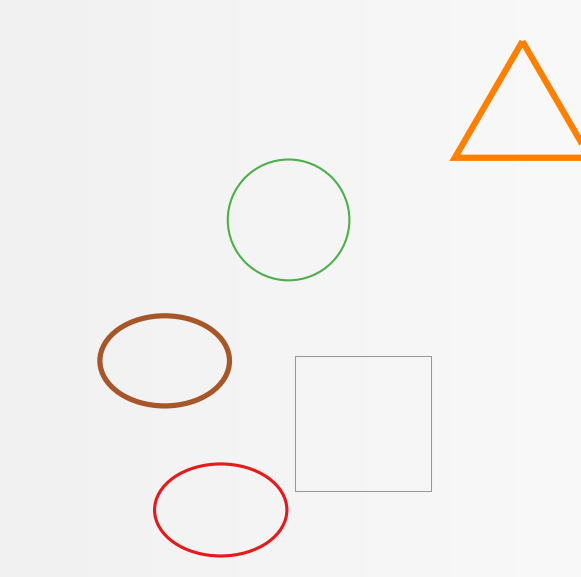[{"shape": "oval", "thickness": 1.5, "radius": 0.57, "center": [0.38, 0.116]}, {"shape": "circle", "thickness": 1, "radius": 0.52, "center": [0.496, 0.618]}, {"shape": "triangle", "thickness": 3, "radius": 0.67, "center": [0.899, 0.793]}, {"shape": "oval", "thickness": 2.5, "radius": 0.56, "center": [0.283, 0.374]}, {"shape": "square", "thickness": 0.5, "radius": 0.58, "center": [0.625, 0.265]}]